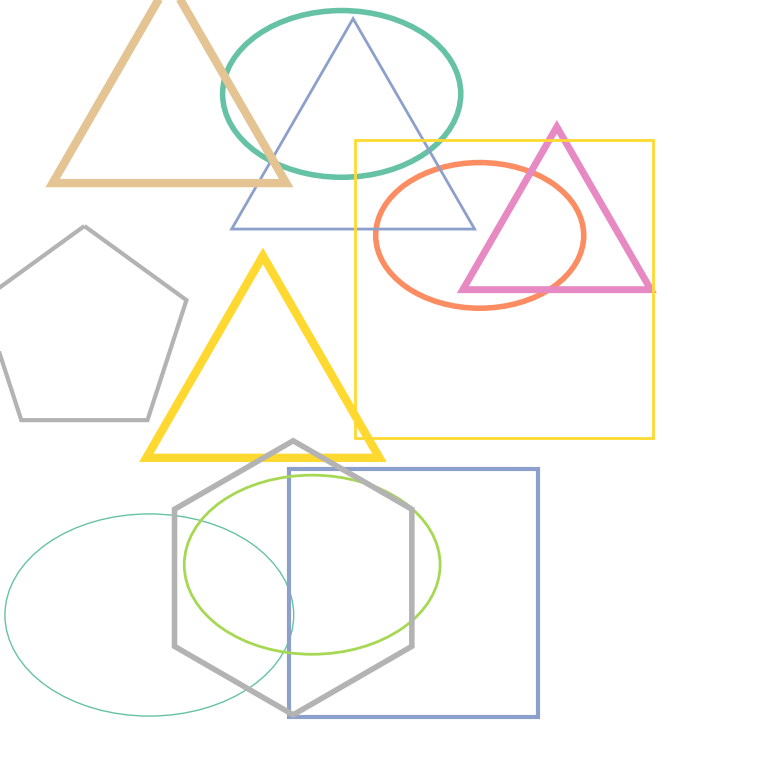[{"shape": "oval", "thickness": 0.5, "radius": 0.94, "center": [0.194, 0.201]}, {"shape": "oval", "thickness": 2, "radius": 0.77, "center": [0.444, 0.878]}, {"shape": "oval", "thickness": 2, "radius": 0.68, "center": [0.623, 0.694]}, {"shape": "square", "thickness": 1.5, "radius": 0.81, "center": [0.537, 0.23]}, {"shape": "triangle", "thickness": 1, "radius": 0.91, "center": [0.459, 0.794]}, {"shape": "triangle", "thickness": 2.5, "radius": 0.7, "center": [0.723, 0.694]}, {"shape": "oval", "thickness": 1, "radius": 0.83, "center": [0.405, 0.267]}, {"shape": "triangle", "thickness": 3, "radius": 0.87, "center": [0.341, 0.493]}, {"shape": "square", "thickness": 1, "radius": 0.97, "center": [0.654, 0.624]}, {"shape": "triangle", "thickness": 3, "radius": 0.88, "center": [0.22, 0.85]}, {"shape": "pentagon", "thickness": 1.5, "radius": 0.7, "center": [0.11, 0.567]}, {"shape": "hexagon", "thickness": 2, "radius": 0.89, "center": [0.381, 0.25]}]